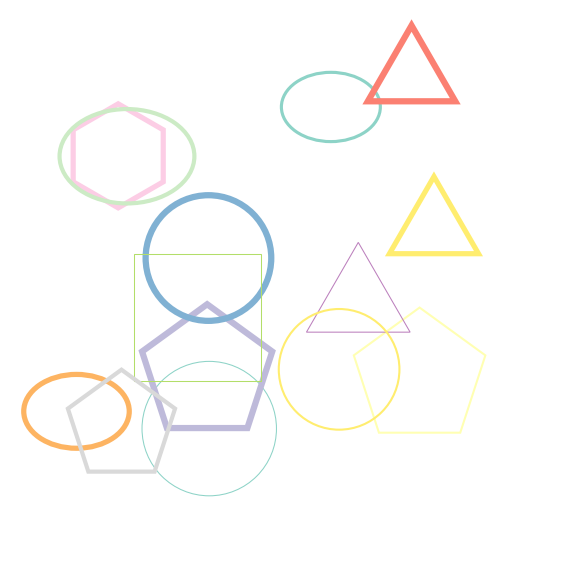[{"shape": "circle", "thickness": 0.5, "radius": 0.58, "center": [0.362, 0.257]}, {"shape": "oval", "thickness": 1.5, "radius": 0.43, "center": [0.573, 0.814]}, {"shape": "pentagon", "thickness": 1, "radius": 0.6, "center": [0.727, 0.347]}, {"shape": "pentagon", "thickness": 3, "radius": 0.59, "center": [0.359, 0.354]}, {"shape": "triangle", "thickness": 3, "radius": 0.44, "center": [0.713, 0.867]}, {"shape": "circle", "thickness": 3, "radius": 0.54, "center": [0.361, 0.552]}, {"shape": "oval", "thickness": 2.5, "radius": 0.46, "center": [0.132, 0.287]}, {"shape": "square", "thickness": 0.5, "radius": 0.55, "center": [0.343, 0.45]}, {"shape": "hexagon", "thickness": 2.5, "radius": 0.45, "center": [0.205, 0.729]}, {"shape": "pentagon", "thickness": 2, "radius": 0.49, "center": [0.21, 0.261]}, {"shape": "triangle", "thickness": 0.5, "radius": 0.52, "center": [0.62, 0.476]}, {"shape": "oval", "thickness": 2, "radius": 0.58, "center": [0.22, 0.729]}, {"shape": "circle", "thickness": 1, "radius": 0.52, "center": [0.587, 0.36]}, {"shape": "triangle", "thickness": 2.5, "radius": 0.45, "center": [0.751, 0.604]}]